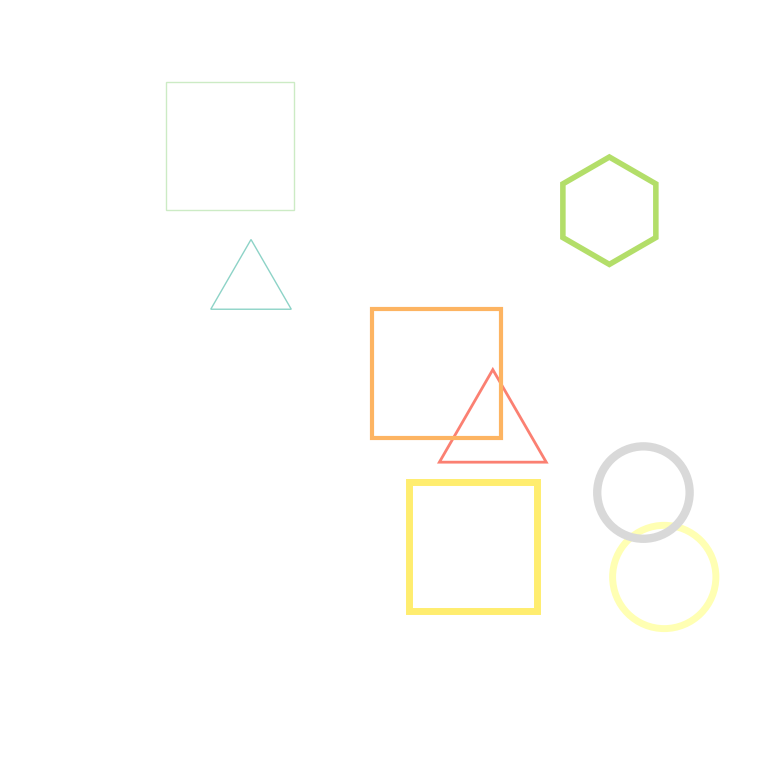[{"shape": "triangle", "thickness": 0.5, "radius": 0.3, "center": [0.326, 0.629]}, {"shape": "circle", "thickness": 2.5, "radius": 0.34, "center": [0.863, 0.251]}, {"shape": "triangle", "thickness": 1, "radius": 0.4, "center": [0.64, 0.44]}, {"shape": "square", "thickness": 1.5, "radius": 0.42, "center": [0.567, 0.515]}, {"shape": "hexagon", "thickness": 2, "radius": 0.35, "center": [0.791, 0.726]}, {"shape": "circle", "thickness": 3, "radius": 0.3, "center": [0.836, 0.36]}, {"shape": "square", "thickness": 0.5, "radius": 0.41, "center": [0.299, 0.81]}, {"shape": "square", "thickness": 2.5, "radius": 0.42, "center": [0.614, 0.29]}]